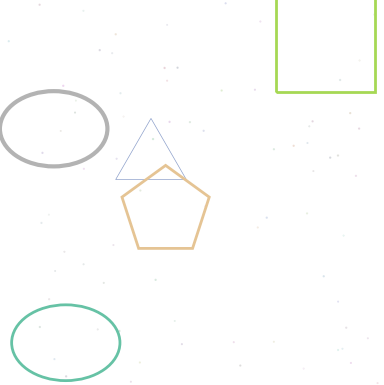[{"shape": "oval", "thickness": 2, "radius": 0.7, "center": [0.171, 0.11]}, {"shape": "triangle", "thickness": 0.5, "radius": 0.53, "center": [0.392, 0.587]}, {"shape": "square", "thickness": 2, "radius": 0.65, "center": [0.846, 0.891]}, {"shape": "pentagon", "thickness": 2, "radius": 0.6, "center": [0.43, 0.451]}, {"shape": "oval", "thickness": 3, "radius": 0.7, "center": [0.139, 0.666]}]